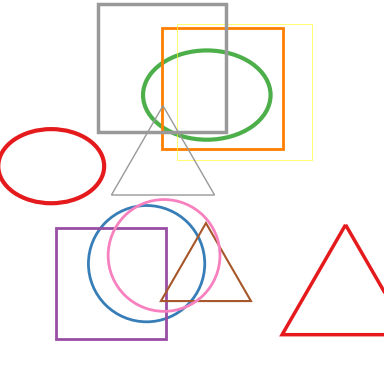[{"shape": "oval", "thickness": 3, "radius": 0.69, "center": [0.133, 0.568]}, {"shape": "triangle", "thickness": 2.5, "radius": 0.95, "center": [0.898, 0.226]}, {"shape": "circle", "thickness": 2, "radius": 0.76, "center": [0.381, 0.315]}, {"shape": "oval", "thickness": 3, "radius": 0.83, "center": [0.537, 0.753]}, {"shape": "square", "thickness": 2, "radius": 0.71, "center": [0.287, 0.264]}, {"shape": "square", "thickness": 2, "radius": 0.79, "center": [0.577, 0.77]}, {"shape": "square", "thickness": 0.5, "radius": 0.88, "center": [0.635, 0.761]}, {"shape": "triangle", "thickness": 1.5, "radius": 0.68, "center": [0.535, 0.286]}, {"shape": "circle", "thickness": 2, "radius": 0.73, "center": [0.426, 0.336]}, {"shape": "square", "thickness": 2.5, "radius": 0.83, "center": [0.421, 0.825]}, {"shape": "triangle", "thickness": 1, "radius": 0.77, "center": [0.423, 0.571]}]